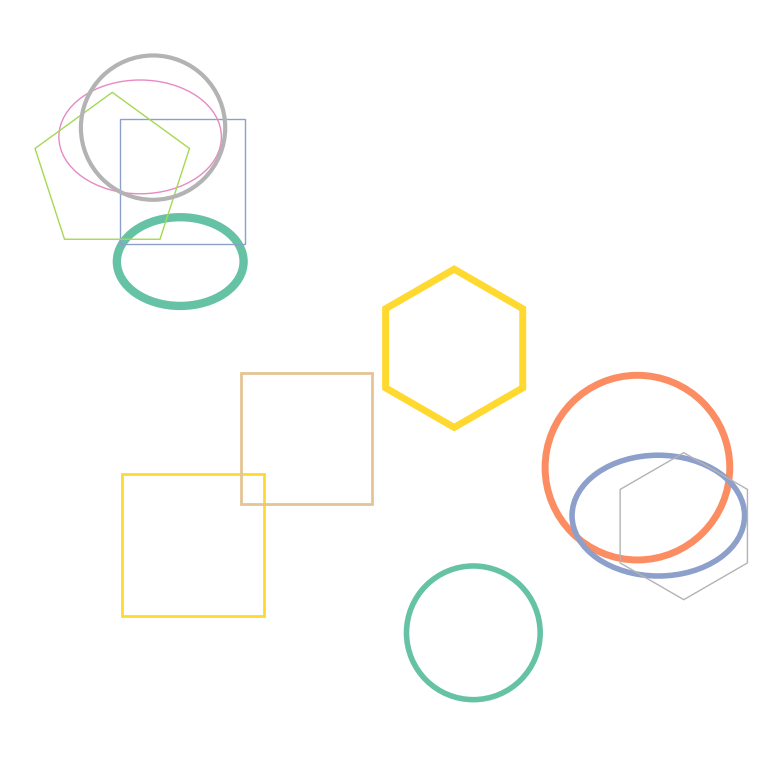[{"shape": "oval", "thickness": 3, "radius": 0.41, "center": [0.234, 0.66]}, {"shape": "circle", "thickness": 2, "radius": 0.43, "center": [0.615, 0.178]}, {"shape": "circle", "thickness": 2.5, "radius": 0.6, "center": [0.828, 0.393]}, {"shape": "square", "thickness": 0.5, "radius": 0.4, "center": [0.237, 0.764]}, {"shape": "oval", "thickness": 2, "radius": 0.56, "center": [0.855, 0.33]}, {"shape": "oval", "thickness": 0.5, "radius": 0.53, "center": [0.182, 0.822]}, {"shape": "pentagon", "thickness": 0.5, "radius": 0.53, "center": [0.146, 0.775]}, {"shape": "square", "thickness": 1, "radius": 0.46, "center": [0.251, 0.293]}, {"shape": "hexagon", "thickness": 2.5, "radius": 0.51, "center": [0.59, 0.548]}, {"shape": "square", "thickness": 1, "radius": 0.43, "center": [0.398, 0.43]}, {"shape": "circle", "thickness": 1.5, "radius": 0.47, "center": [0.199, 0.834]}, {"shape": "hexagon", "thickness": 0.5, "radius": 0.48, "center": [0.888, 0.317]}]